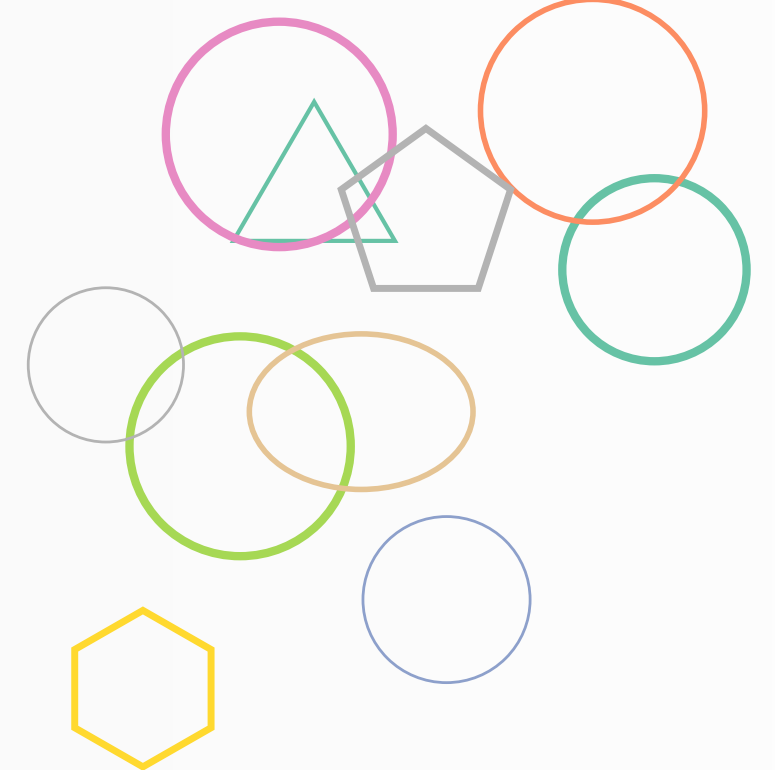[{"shape": "triangle", "thickness": 1.5, "radius": 0.6, "center": [0.405, 0.747]}, {"shape": "circle", "thickness": 3, "radius": 0.59, "center": [0.844, 0.65]}, {"shape": "circle", "thickness": 2, "radius": 0.72, "center": [0.765, 0.856]}, {"shape": "circle", "thickness": 1, "radius": 0.54, "center": [0.576, 0.221]}, {"shape": "circle", "thickness": 3, "radius": 0.73, "center": [0.36, 0.825]}, {"shape": "circle", "thickness": 3, "radius": 0.71, "center": [0.31, 0.42]}, {"shape": "hexagon", "thickness": 2.5, "radius": 0.51, "center": [0.184, 0.106]}, {"shape": "oval", "thickness": 2, "radius": 0.72, "center": [0.466, 0.465]}, {"shape": "pentagon", "thickness": 2.5, "radius": 0.57, "center": [0.55, 0.718]}, {"shape": "circle", "thickness": 1, "radius": 0.5, "center": [0.137, 0.526]}]